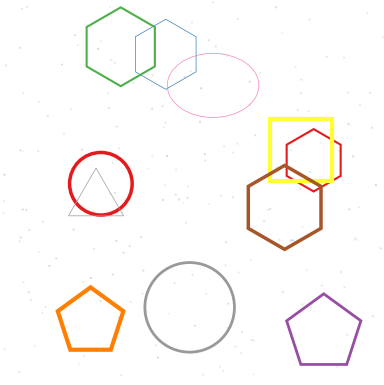[{"shape": "hexagon", "thickness": 1.5, "radius": 0.4, "center": [0.815, 0.584]}, {"shape": "circle", "thickness": 2.5, "radius": 0.41, "center": [0.262, 0.523]}, {"shape": "hexagon", "thickness": 0.5, "radius": 0.46, "center": [0.43, 0.859]}, {"shape": "hexagon", "thickness": 1.5, "radius": 0.51, "center": [0.314, 0.879]}, {"shape": "pentagon", "thickness": 2, "radius": 0.51, "center": [0.841, 0.135]}, {"shape": "pentagon", "thickness": 3, "radius": 0.45, "center": [0.235, 0.164]}, {"shape": "square", "thickness": 3, "radius": 0.4, "center": [0.783, 0.609]}, {"shape": "hexagon", "thickness": 2.5, "radius": 0.55, "center": [0.739, 0.461]}, {"shape": "oval", "thickness": 0.5, "radius": 0.59, "center": [0.553, 0.778]}, {"shape": "circle", "thickness": 2, "radius": 0.58, "center": [0.493, 0.202]}, {"shape": "triangle", "thickness": 0.5, "radius": 0.41, "center": [0.249, 0.481]}]